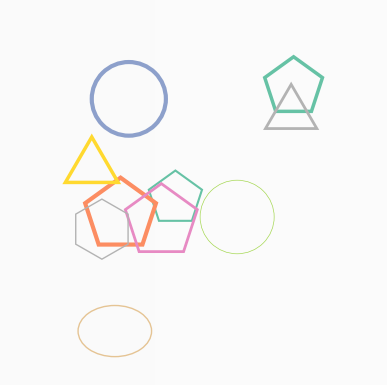[{"shape": "pentagon", "thickness": 2.5, "radius": 0.39, "center": [0.758, 0.774]}, {"shape": "pentagon", "thickness": 1.5, "radius": 0.36, "center": [0.453, 0.485]}, {"shape": "pentagon", "thickness": 3, "radius": 0.48, "center": [0.311, 0.442]}, {"shape": "circle", "thickness": 3, "radius": 0.48, "center": [0.332, 0.743]}, {"shape": "pentagon", "thickness": 2, "radius": 0.49, "center": [0.416, 0.425]}, {"shape": "circle", "thickness": 0.5, "radius": 0.48, "center": [0.612, 0.436]}, {"shape": "triangle", "thickness": 2.5, "radius": 0.39, "center": [0.237, 0.566]}, {"shape": "oval", "thickness": 1, "radius": 0.47, "center": [0.296, 0.14]}, {"shape": "triangle", "thickness": 2, "radius": 0.38, "center": [0.751, 0.704]}, {"shape": "hexagon", "thickness": 1, "radius": 0.39, "center": [0.263, 0.405]}]